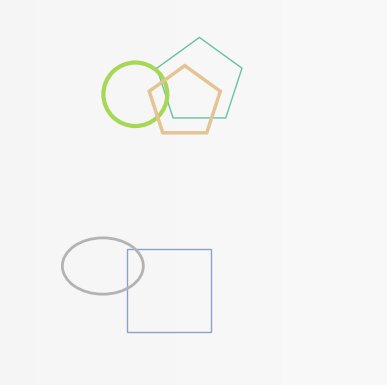[{"shape": "pentagon", "thickness": 1, "radius": 0.58, "center": [0.515, 0.787]}, {"shape": "square", "thickness": 1, "radius": 0.54, "center": [0.435, 0.246]}, {"shape": "circle", "thickness": 3, "radius": 0.41, "center": [0.349, 0.755]}, {"shape": "pentagon", "thickness": 2.5, "radius": 0.48, "center": [0.477, 0.733]}, {"shape": "oval", "thickness": 2, "radius": 0.52, "center": [0.265, 0.309]}]